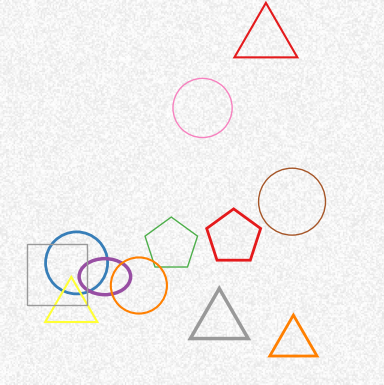[{"shape": "triangle", "thickness": 1.5, "radius": 0.47, "center": [0.691, 0.898]}, {"shape": "pentagon", "thickness": 2, "radius": 0.37, "center": [0.607, 0.384]}, {"shape": "circle", "thickness": 2, "radius": 0.4, "center": [0.199, 0.317]}, {"shape": "pentagon", "thickness": 1, "radius": 0.36, "center": [0.445, 0.364]}, {"shape": "oval", "thickness": 2.5, "radius": 0.33, "center": [0.272, 0.281]}, {"shape": "triangle", "thickness": 2, "radius": 0.35, "center": [0.762, 0.111]}, {"shape": "circle", "thickness": 1.5, "radius": 0.36, "center": [0.361, 0.258]}, {"shape": "triangle", "thickness": 1.5, "radius": 0.39, "center": [0.185, 0.203]}, {"shape": "circle", "thickness": 1, "radius": 0.43, "center": [0.759, 0.476]}, {"shape": "circle", "thickness": 1, "radius": 0.38, "center": [0.526, 0.72]}, {"shape": "square", "thickness": 1, "radius": 0.39, "center": [0.148, 0.287]}, {"shape": "triangle", "thickness": 2.5, "radius": 0.43, "center": [0.57, 0.164]}]